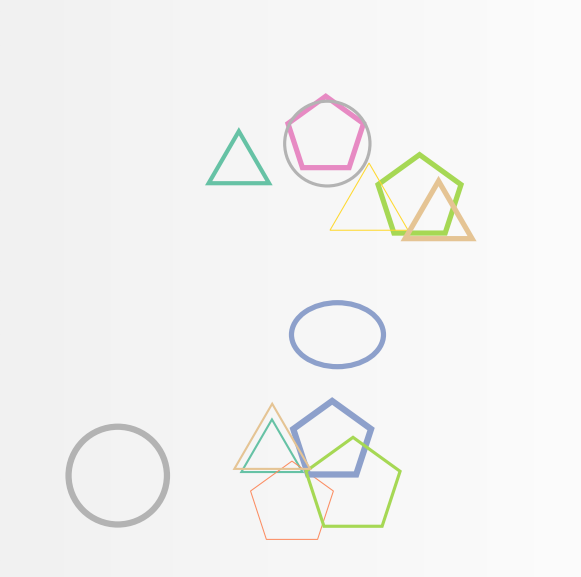[{"shape": "triangle", "thickness": 2, "radius": 0.3, "center": [0.411, 0.712]}, {"shape": "triangle", "thickness": 1, "radius": 0.3, "center": [0.468, 0.212]}, {"shape": "pentagon", "thickness": 0.5, "radius": 0.37, "center": [0.502, 0.126]}, {"shape": "pentagon", "thickness": 3, "radius": 0.35, "center": [0.571, 0.234]}, {"shape": "oval", "thickness": 2.5, "radius": 0.4, "center": [0.581, 0.42]}, {"shape": "pentagon", "thickness": 2.5, "radius": 0.34, "center": [0.56, 0.764]}, {"shape": "pentagon", "thickness": 1.5, "radius": 0.43, "center": [0.607, 0.157]}, {"shape": "pentagon", "thickness": 2.5, "radius": 0.38, "center": [0.722, 0.656]}, {"shape": "triangle", "thickness": 0.5, "radius": 0.39, "center": [0.635, 0.639]}, {"shape": "triangle", "thickness": 2.5, "radius": 0.33, "center": [0.755, 0.619]}, {"shape": "triangle", "thickness": 1, "radius": 0.38, "center": [0.468, 0.225]}, {"shape": "circle", "thickness": 1.5, "radius": 0.37, "center": [0.563, 0.75]}, {"shape": "circle", "thickness": 3, "radius": 0.42, "center": [0.203, 0.176]}]